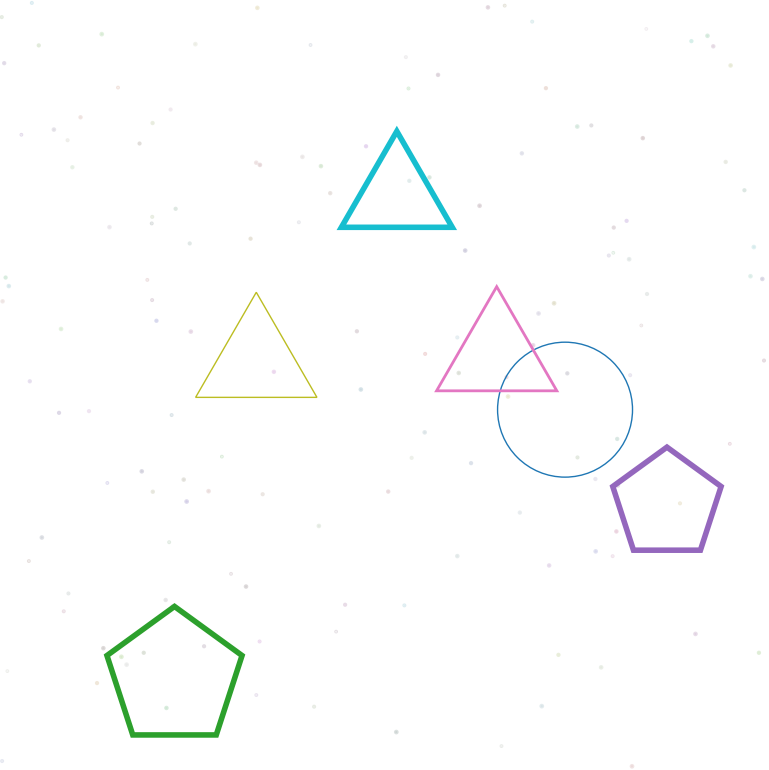[{"shape": "circle", "thickness": 0.5, "radius": 0.44, "center": [0.734, 0.468]}, {"shape": "pentagon", "thickness": 2, "radius": 0.46, "center": [0.227, 0.12]}, {"shape": "pentagon", "thickness": 2, "radius": 0.37, "center": [0.866, 0.345]}, {"shape": "triangle", "thickness": 1, "radius": 0.45, "center": [0.645, 0.538]}, {"shape": "triangle", "thickness": 0.5, "radius": 0.45, "center": [0.333, 0.529]}, {"shape": "triangle", "thickness": 2, "radius": 0.42, "center": [0.515, 0.746]}]